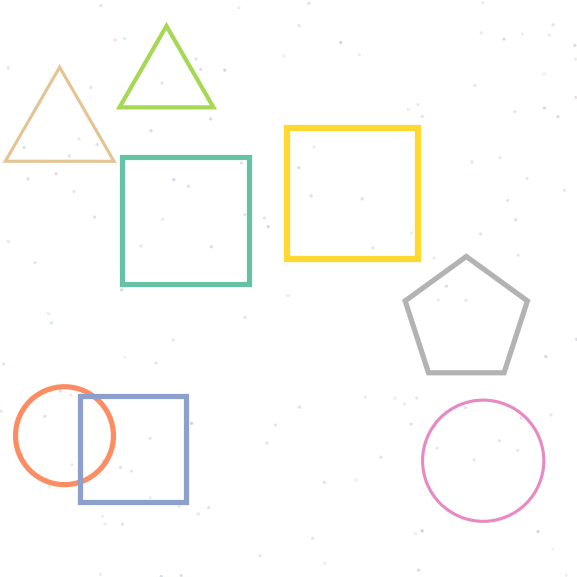[{"shape": "square", "thickness": 2.5, "radius": 0.55, "center": [0.321, 0.618]}, {"shape": "circle", "thickness": 2.5, "radius": 0.42, "center": [0.112, 0.245]}, {"shape": "square", "thickness": 2.5, "radius": 0.46, "center": [0.23, 0.221]}, {"shape": "circle", "thickness": 1.5, "radius": 0.52, "center": [0.837, 0.201]}, {"shape": "triangle", "thickness": 2, "radius": 0.47, "center": [0.288, 0.86]}, {"shape": "square", "thickness": 3, "radius": 0.57, "center": [0.61, 0.664]}, {"shape": "triangle", "thickness": 1.5, "radius": 0.54, "center": [0.103, 0.774]}, {"shape": "pentagon", "thickness": 2.5, "radius": 0.56, "center": [0.807, 0.444]}]